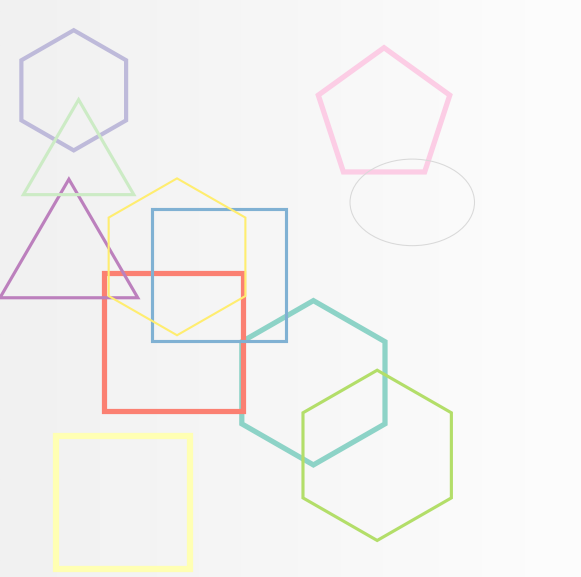[{"shape": "hexagon", "thickness": 2.5, "radius": 0.71, "center": [0.539, 0.336]}, {"shape": "square", "thickness": 3, "radius": 0.58, "center": [0.212, 0.129]}, {"shape": "hexagon", "thickness": 2, "radius": 0.52, "center": [0.127, 0.843]}, {"shape": "square", "thickness": 2.5, "radius": 0.6, "center": [0.298, 0.407]}, {"shape": "square", "thickness": 1.5, "radius": 0.57, "center": [0.377, 0.522]}, {"shape": "hexagon", "thickness": 1.5, "radius": 0.74, "center": [0.649, 0.211]}, {"shape": "pentagon", "thickness": 2.5, "radius": 0.59, "center": [0.661, 0.798]}, {"shape": "oval", "thickness": 0.5, "radius": 0.54, "center": [0.709, 0.649]}, {"shape": "triangle", "thickness": 1.5, "radius": 0.68, "center": [0.119, 0.552]}, {"shape": "triangle", "thickness": 1.5, "radius": 0.55, "center": [0.135, 0.717]}, {"shape": "hexagon", "thickness": 1, "radius": 0.68, "center": [0.305, 0.554]}]